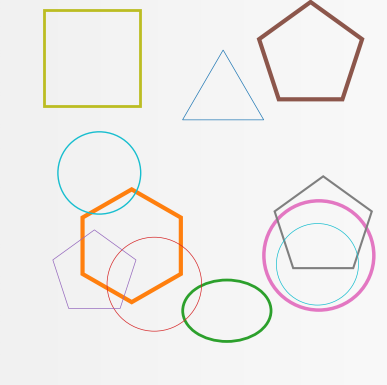[{"shape": "triangle", "thickness": 0.5, "radius": 0.6, "center": [0.576, 0.749]}, {"shape": "hexagon", "thickness": 3, "radius": 0.73, "center": [0.34, 0.362]}, {"shape": "oval", "thickness": 2, "radius": 0.57, "center": [0.585, 0.193]}, {"shape": "circle", "thickness": 0.5, "radius": 0.61, "center": [0.398, 0.262]}, {"shape": "pentagon", "thickness": 0.5, "radius": 0.56, "center": [0.244, 0.29]}, {"shape": "pentagon", "thickness": 3, "radius": 0.7, "center": [0.802, 0.855]}, {"shape": "circle", "thickness": 2.5, "radius": 0.71, "center": [0.823, 0.337]}, {"shape": "pentagon", "thickness": 1.5, "radius": 0.66, "center": [0.834, 0.41]}, {"shape": "square", "thickness": 2, "radius": 0.62, "center": [0.237, 0.849]}, {"shape": "circle", "thickness": 1, "radius": 0.53, "center": [0.256, 0.551]}, {"shape": "circle", "thickness": 0.5, "radius": 0.53, "center": [0.819, 0.313]}]